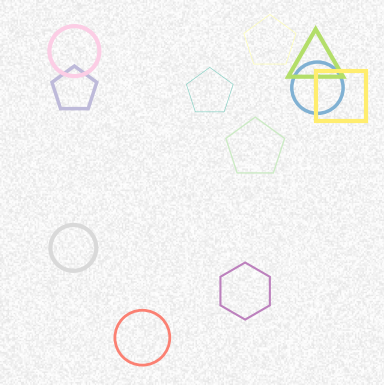[{"shape": "pentagon", "thickness": 0.5, "radius": 0.32, "center": [0.545, 0.761]}, {"shape": "pentagon", "thickness": 0.5, "radius": 0.36, "center": [0.701, 0.891]}, {"shape": "pentagon", "thickness": 2.5, "radius": 0.31, "center": [0.193, 0.767]}, {"shape": "circle", "thickness": 2, "radius": 0.36, "center": [0.37, 0.123]}, {"shape": "circle", "thickness": 2.5, "radius": 0.33, "center": [0.825, 0.772]}, {"shape": "triangle", "thickness": 3, "radius": 0.41, "center": [0.82, 0.842]}, {"shape": "circle", "thickness": 3, "radius": 0.32, "center": [0.193, 0.867]}, {"shape": "circle", "thickness": 3, "radius": 0.3, "center": [0.191, 0.356]}, {"shape": "hexagon", "thickness": 1.5, "radius": 0.37, "center": [0.637, 0.244]}, {"shape": "pentagon", "thickness": 1, "radius": 0.4, "center": [0.663, 0.616]}, {"shape": "square", "thickness": 3, "radius": 0.33, "center": [0.886, 0.751]}]